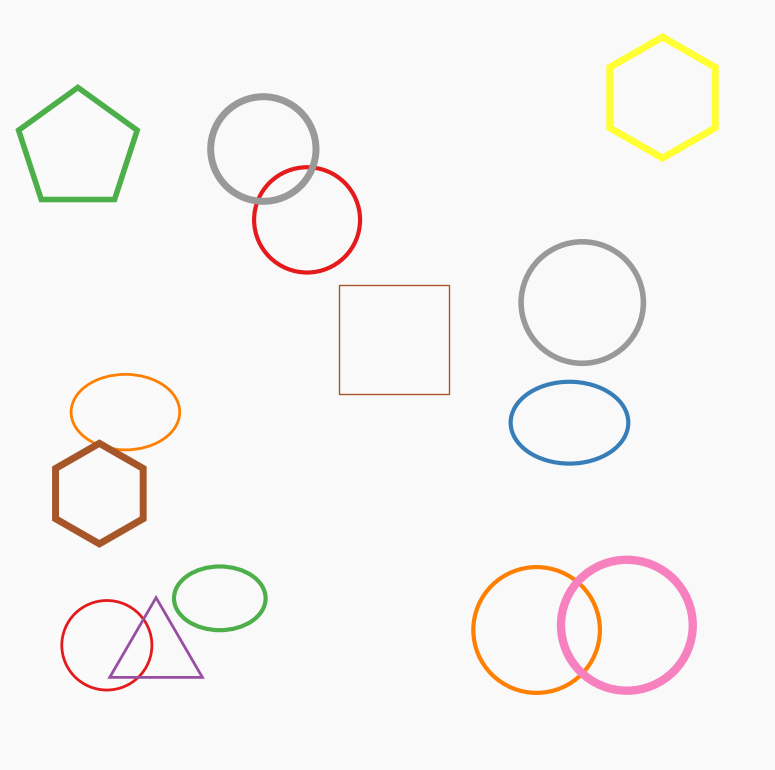[{"shape": "circle", "thickness": 1.5, "radius": 0.34, "center": [0.396, 0.714]}, {"shape": "circle", "thickness": 1, "radius": 0.29, "center": [0.138, 0.162]}, {"shape": "oval", "thickness": 1.5, "radius": 0.38, "center": [0.735, 0.451]}, {"shape": "oval", "thickness": 1.5, "radius": 0.3, "center": [0.284, 0.223]}, {"shape": "pentagon", "thickness": 2, "radius": 0.4, "center": [0.101, 0.806]}, {"shape": "triangle", "thickness": 1, "radius": 0.35, "center": [0.201, 0.155]}, {"shape": "circle", "thickness": 1.5, "radius": 0.41, "center": [0.692, 0.182]}, {"shape": "oval", "thickness": 1, "radius": 0.35, "center": [0.162, 0.465]}, {"shape": "hexagon", "thickness": 2.5, "radius": 0.39, "center": [0.855, 0.873]}, {"shape": "hexagon", "thickness": 2.5, "radius": 0.33, "center": [0.128, 0.359]}, {"shape": "square", "thickness": 0.5, "radius": 0.35, "center": [0.509, 0.559]}, {"shape": "circle", "thickness": 3, "radius": 0.43, "center": [0.809, 0.188]}, {"shape": "circle", "thickness": 2, "radius": 0.39, "center": [0.751, 0.607]}, {"shape": "circle", "thickness": 2.5, "radius": 0.34, "center": [0.34, 0.806]}]